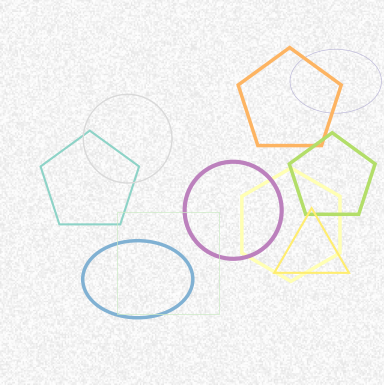[{"shape": "pentagon", "thickness": 1.5, "radius": 0.67, "center": [0.233, 0.526]}, {"shape": "hexagon", "thickness": 2.5, "radius": 0.74, "center": [0.756, 0.416]}, {"shape": "oval", "thickness": 0.5, "radius": 0.59, "center": [0.872, 0.789]}, {"shape": "oval", "thickness": 2.5, "radius": 0.72, "center": [0.358, 0.275]}, {"shape": "pentagon", "thickness": 2.5, "radius": 0.7, "center": [0.752, 0.736]}, {"shape": "pentagon", "thickness": 2.5, "radius": 0.59, "center": [0.863, 0.538]}, {"shape": "circle", "thickness": 1, "radius": 0.58, "center": [0.332, 0.64]}, {"shape": "circle", "thickness": 3, "radius": 0.63, "center": [0.606, 0.454]}, {"shape": "square", "thickness": 0.5, "radius": 0.66, "center": [0.437, 0.317]}, {"shape": "triangle", "thickness": 1.5, "radius": 0.56, "center": [0.809, 0.347]}]